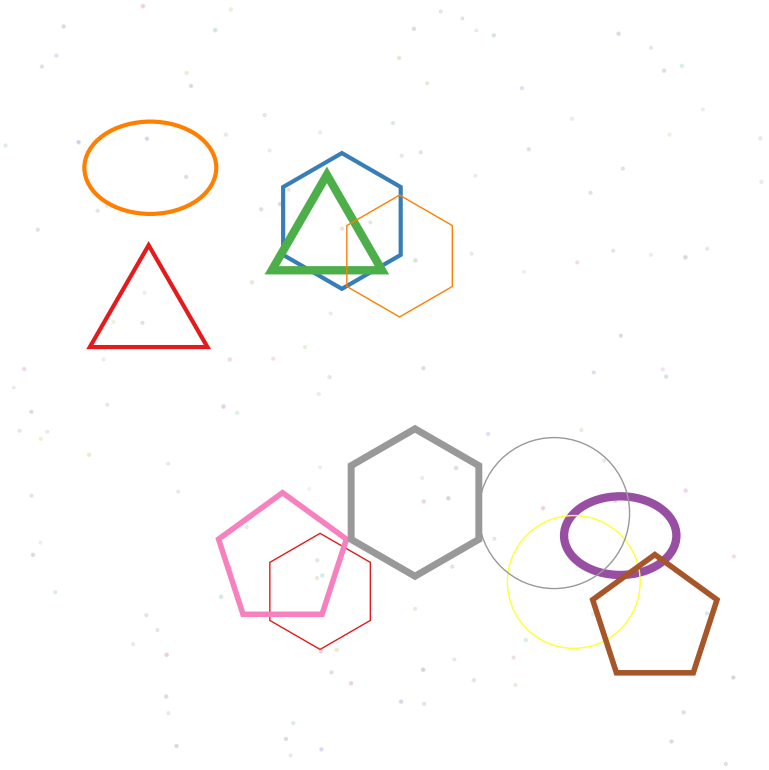[{"shape": "hexagon", "thickness": 0.5, "radius": 0.38, "center": [0.416, 0.232]}, {"shape": "triangle", "thickness": 1.5, "radius": 0.44, "center": [0.193, 0.593]}, {"shape": "hexagon", "thickness": 1.5, "radius": 0.44, "center": [0.444, 0.713]}, {"shape": "triangle", "thickness": 3, "radius": 0.41, "center": [0.425, 0.69]}, {"shape": "oval", "thickness": 3, "radius": 0.36, "center": [0.805, 0.304]}, {"shape": "oval", "thickness": 1.5, "radius": 0.43, "center": [0.195, 0.782]}, {"shape": "hexagon", "thickness": 0.5, "radius": 0.4, "center": [0.519, 0.668]}, {"shape": "circle", "thickness": 0.5, "radius": 0.43, "center": [0.745, 0.244]}, {"shape": "pentagon", "thickness": 2, "radius": 0.42, "center": [0.85, 0.195]}, {"shape": "pentagon", "thickness": 2, "radius": 0.44, "center": [0.367, 0.273]}, {"shape": "circle", "thickness": 0.5, "radius": 0.49, "center": [0.72, 0.334]}, {"shape": "hexagon", "thickness": 2.5, "radius": 0.48, "center": [0.539, 0.347]}]